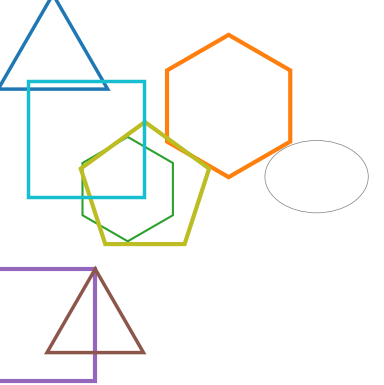[{"shape": "triangle", "thickness": 2.5, "radius": 0.82, "center": [0.137, 0.851]}, {"shape": "hexagon", "thickness": 3, "radius": 0.92, "center": [0.594, 0.725]}, {"shape": "hexagon", "thickness": 1.5, "radius": 0.68, "center": [0.332, 0.509]}, {"shape": "square", "thickness": 3, "radius": 0.73, "center": [0.101, 0.156]}, {"shape": "triangle", "thickness": 2.5, "radius": 0.72, "center": [0.247, 0.157]}, {"shape": "oval", "thickness": 0.5, "radius": 0.67, "center": [0.822, 0.541]}, {"shape": "pentagon", "thickness": 3, "radius": 0.88, "center": [0.376, 0.508]}, {"shape": "square", "thickness": 2.5, "radius": 0.75, "center": [0.223, 0.639]}]